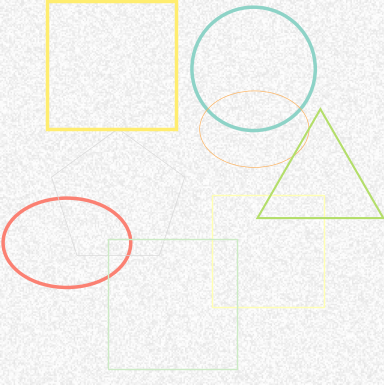[{"shape": "circle", "thickness": 2.5, "radius": 0.8, "center": [0.659, 0.821]}, {"shape": "square", "thickness": 1, "radius": 0.73, "center": [0.695, 0.348]}, {"shape": "oval", "thickness": 2.5, "radius": 0.83, "center": [0.174, 0.369]}, {"shape": "oval", "thickness": 0.5, "radius": 0.71, "center": [0.661, 0.664]}, {"shape": "triangle", "thickness": 1.5, "radius": 0.94, "center": [0.832, 0.528]}, {"shape": "pentagon", "thickness": 0.5, "radius": 0.91, "center": [0.307, 0.484]}, {"shape": "square", "thickness": 1, "radius": 0.84, "center": [0.448, 0.21]}, {"shape": "square", "thickness": 2.5, "radius": 0.84, "center": [0.289, 0.831]}]